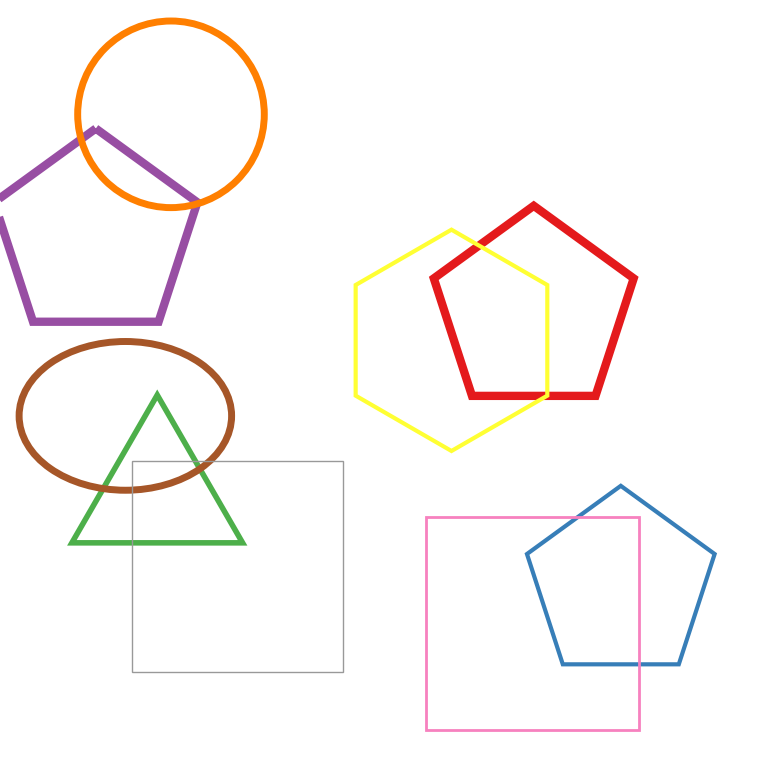[{"shape": "pentagon", "thickness": 3, "radius": 0.68, "center": [0.693, 0.596]}, {"shape": "pentagon", "thickness": 1.5, "radius": 0.64, "center": [0.806, 0.241]}, {"shape": "triangle", "thickness": 2, "radius": 0.64, "center": [0.204, 0.359]}, {"shape": "pentagon", "thickness": 3, "radius": 0.69, "center": [0.124, 0.694]}, {"shape": "circle", "thickness": 2.5, "radius": 0.61, "center": [0.222, 0.852]}, {"shape": "hexagon", "thickness": 1.5, "radius": 0.72, "center": [0.586, 0.558]}, {"shape": "oval", "thickness": 2.5, "radius": 0.69, "center": [0.163, 0.46]}, {"shape": "square", "thickness": 1, "radius": 0.69, "center": [0.691, 0.19]}, {"shape": "square", "thickness": 0.5, "radius": 0.68, "center": [0.309, 0.264]}]